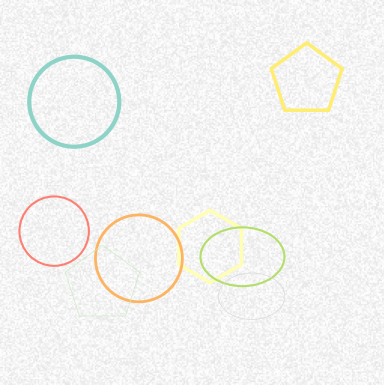[{"shape": "circle", "thickness": 3, "radius": 0.58, "center": [0.193, 0.736]}, {"shape": "hexagon", "thickness": 2.5, "radius": 0.47, "center": [0.546, 0.36]}, {"shape": "circle", "thickness": 1.5, "radius": 0.45, "center": [0.141, 0.4]}, {"shape": "circle", "thickness": 2, "radius": 0.56, "center": [0.361, 0.329]}, {"shape": "oval", "thickness": 1.5, "radius": 0.55, "center": [0.63, 0.333]}, {"shape": "oval", "thickness": 0.5, "radius": 0.43, "center": [0.653, 0.231]}, {"shape": "pentagon", "thickness": 0.5, "radius": 0.51, "center": [0.266, 0.262]}, {"shape": "pentagon", "thickness": 2.5, "radius": 0.48, "center": [0.797, 0.792]}]